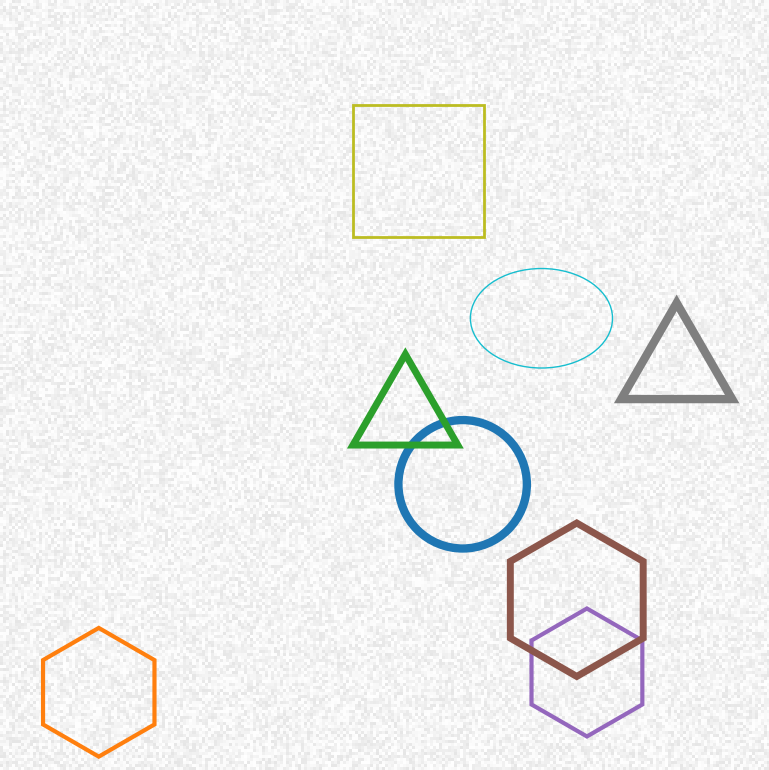[{"shape": "circle", "thickness": 3, "radius": 0.42, "center": [0.601, 0.371]}, {"shape": "hexagon", "thickness": 1.5, "radius": 0.42, "center": [0.128, 0.101]}, {"shape": "triangle", "thickness": 2.5, "radius": 0.39, "center": [0.526, 0.461]}, {"shape": "hexagon", "thickness": 1.5, "radius": 0.42, "center": [0.762, 0.127]}, {"shape": "hexagon", "thickness": 2.5, "radius": 0.5, "center": [0.749, 0.221]}, {"shape": "triangle", "thickness": 3, "radius": 0.42, "center": [0.879, 0.523]}, {"shape": "square", "thickness": 1, "radius": 0.43, "center": [0.543, 0.778]}, {"shape": "oval", "thickness": 0.5, "radius": 0.46, "center": [0.703, 0.587]}]